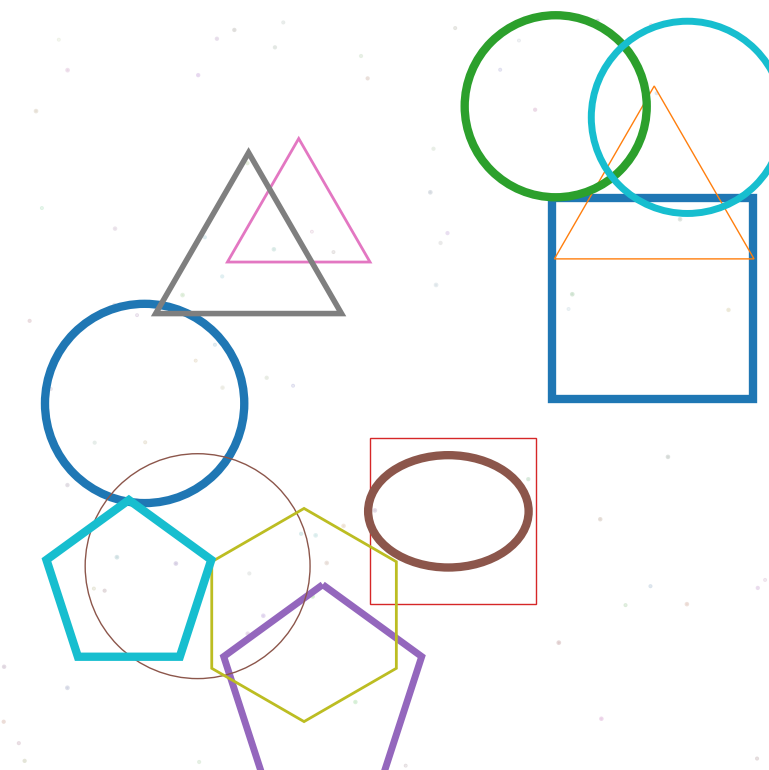[{"shape": "circle", "thickness": 3, "radius": 0.65, "center": [0.188, 0.476]}, {"shape": "square", "thickness": 3, "radius": 0.65, "center": [0.847, 0.612]}, {"shape": "triangle", "thickness": 0.5, "radius": 0.75, "center": [0.85, 0.739]}, {"shape": "circle", "thickness": 3, "radius": 0.59, "center": [0.722, 0.862]}, {"shape": "square", "thickness": 0.5, "radius": 0.54, "center": [0.588, 0.324]}, {"shape": "pentagon", "thickness": 2.5, "radius": 0.68, "center": [0.419, 0.106]}, {"shape": "oval", "thickness": 3, "radius": 0.52, "center": [0.582, 0.336]}, {"shape": "circle", "thickness": 0.5, "radius": 0.73, "center": [0.257, 0.265]}, {"shape": "triangle", "thickness": 1, "radius": 0.53, "center": [0.388, 0.713]}, {"shape": "triangle", "thickness": 2, "radius": 0.7, "center": [0.323, 0.662]}, {"shape": "hexagon", "thickness": 1, "radius": 0.69, "center": [0.395, 0.201]}, {"shape": "pentagon", "thickness": 3, "radius": 0.56, "center": [0.167, 0.238]}, {"shape": "circle", "thickness": 2.5, "radius": 0.62, "center": [0.893, 0.848]}]